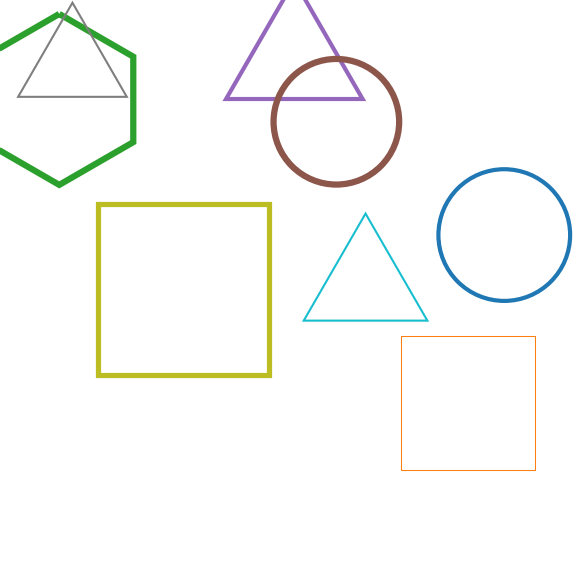[{"shape": "circle", "thickness": 2, "radius": 0.57, "center": [0.873, 0.592]}, {"shape": "square", "thickness": 0.5, "radius": 0.58, "center": [0.811, 0.301]}, {"shape": "hexagon", "thickness": 3, "radius": 0.74, "center": [0.103, 0.827]}, {"shape": "triangle", "thickness": 2, "radius": 0.68, "center": [0.51, 0.896]}, {"shape": "circle", "thickness": 3, "radius": 0.54, "center": [0.582, 0.788]}, {"shape": "triangle", "thickness": 1, "radius": 0.54, "center": [0.125, 0.886]}, {"shape": "square", "thickness": 2.5, "radius": 0.74, "center": [0.318, 0.498]}, {"shape": "triangle", "thickness": 1, "radius": 0.62, "center": [0.633, 0.506]}]